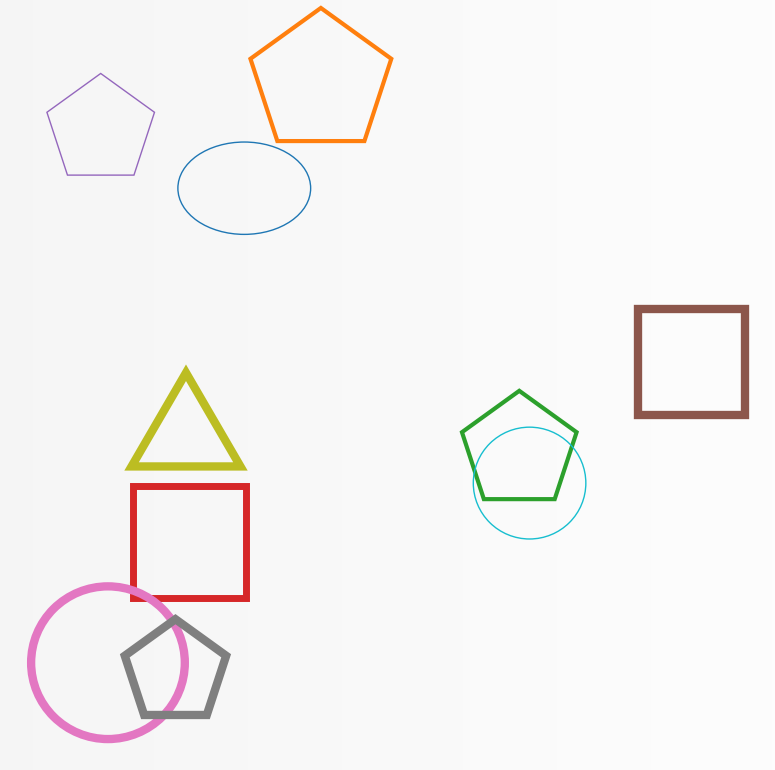[{"shape": "oval", "thickness": 0.5, "radius": 0.43, "center": [0.315, 0.756]}, {"shape": "pentagon", "thickness": 1.5, "radius": 0.48, "center": [0.414, 0.894]}, {"shape": "pentagon", "thickness": 1.5, "radius": 0.39, "center": [0.67, 0.415]}, {"shape": "square", "thickness": 2.5, "radius": 0.36, "center": [0.244, 0.297]}, {"shape": "pentagon", "thickness": 0.5, "radius": 0.36, "center": [0.13, 0.832]}, {"shape": "square", "thickness": 3, "radius": 0.35, "center": [0.892, 0.53]}, {"shape": "circle", "thickness": 3, "radius": 0.5, "center": [0.139, 0.139]}, {"shape": "pentagon", "thickness": 3, "radius": 0.34, "center": [0.226, 0.127]}, {"shape": "triangle", "thickness": 3, "radius": 0.41, "center": [0.24, 0.435]}, {"shape": "circle", "thickness": 0.5, "radius": 0.36, "center": [0.683, 0.373]}]